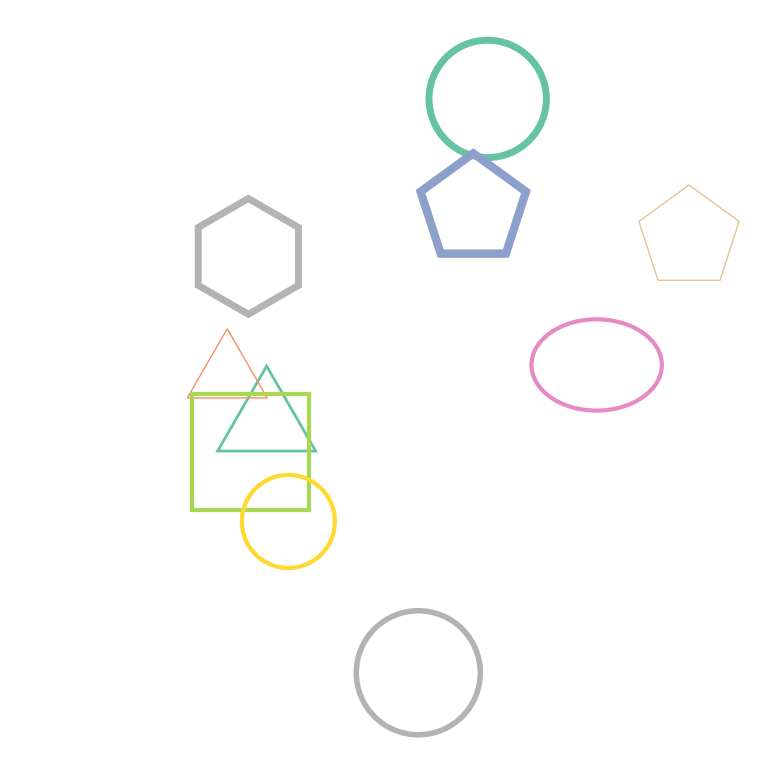[{"shape": "circle", "thickness": 2.5, "radius": 0.38, "center": [0.633, 0.872]}, {"shape": "triangle", "thickness": 1, "radius": 0.37, "center": [0.346, 0.451]}, {"shape": "triangle", "thickness": 0.5, "radius": 0.3, "center": [0.295, 0.513]}, {"shape": "pentagon", "thickness": 3, "radius": 0.36, "center": [0.615, 0.729]}, {"shape": "oval", "thickness": 1.5, "radius": 0.42, "center": [0.775, 0.526]}, {"shape": "square", "thickness": 1.5, "radius": 0.38, "center": [0.326, 0.413]}, {"shape": "circle", "thickness": 1.5, "radius": 0.3, "center": [0.375, 0.323]}, {"shape": "pentagon", "thickness": 0.5, "radius": 0.34, "center": [0.895, 0.691]}, {"shape": "hexagon", "thickness": 2.5, "radius": 0.38, "center": [0.323, 0.667]}, {"shape": "circle", "thickness": 2, "radius": 0.4, "center": [0.543, 0.126]}]